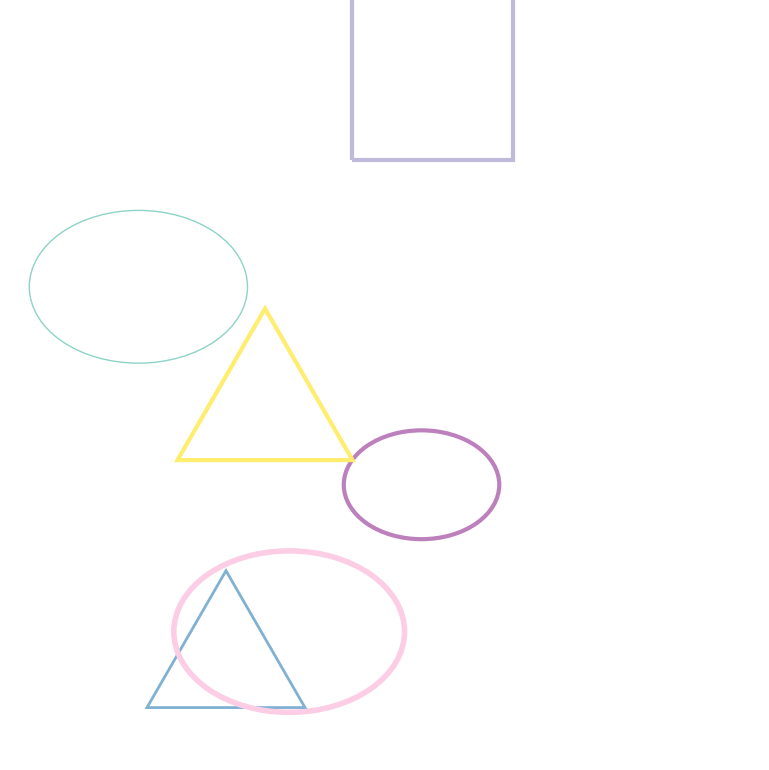[{"shape": "oval", "thickness": 0.5, "radius": 0.71, "center": [0.18, 0.628]}, {"shape": "square", "thickness": 1.5, "radius": 0.52, "center": [0.562, 0.897]}, {"shape": "triangle", "thickness": 1, "radius": 0.59, "center": [0.293, 0.14]}, {"shape": "oval", "thickness": 2, "radius": 0.75, "center": [0.376, 0.18]}, {"shape": "oval", "thickness": 1.5, "radius": 0.5, "center": [0.547, 0.37]}, {"shape": "triangle", "thickness": 1.5, "radius": 0.66, "center": [0.344, 0.468]}]